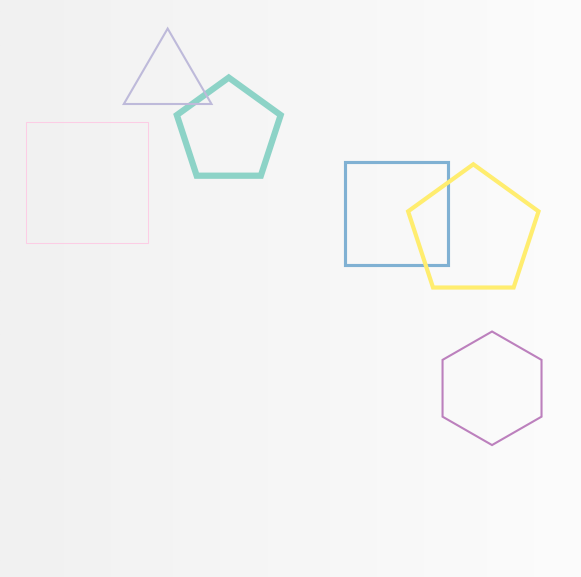[{"shape": "pentagon", "thickness": 3, "radius": 0.47, "center": [0.394, 0.771]}, {"shape": "triangle", "thickness": 1, "radius": 0.44, "center": [0.288, 0.863]}, {"shape": "square", "thickness": 1.5, "radius": 0.44, "center": [0.682, 0.63]}, {"shape": "square", "thickness": 0.5, "radius": 0.52, "center": [0.15, 0.683]}, {"shape": "hexagon", "thickness": 1, "radius": 0.49, "center": [0.847, 0.327]}, {"shape": "pentagon", "thickness": 2, "radius": 0.59, "center": [0.814, 0.597]}]